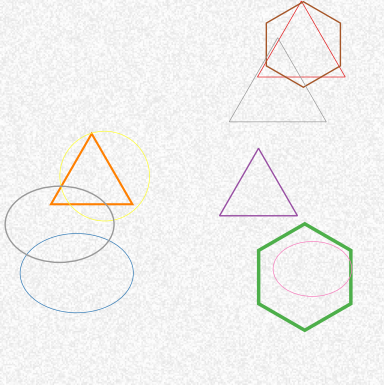[{"shape": "triangle", "thickness": 0.5, "radius": 0.66, "center": [0.783, 0.866]}, {"shape": "oval", "thickness": 0.5, "radius": 0.74, "center": [0.199, 0.291]}, {"shape": "hexagon", "thickness": 2.5, "radius": 0.69, "center": [0.792, 0.28]}, {"shape": "triangle", "thickness": 1, "radius": 0.58, "center": [0.671, 0.498]}, {"shape": "triangle", "thickness": 1.5, "radius": 0.61, "center": [0.238, 0.531]}, {"shape": "circle", "thickness": 0.5, "radius": 0.58, "center": [0.272, 0.543]}, {"shape": "hexagon", "thickness": 1, "radius": 0.56, "center": [0.788, 0.884]}, {"shape": "oval", "thickness": 0.5, "radius": 0.51, "center": [0.812, 0.301]}, {"shape": "triangle", "thickness": 0.5, "radius": 0.73, "center": [0.721, 0.756]}, {"shape": "oval", "thickness": 1, "radius": 0.71, "center": [0.155, 0.417]}]